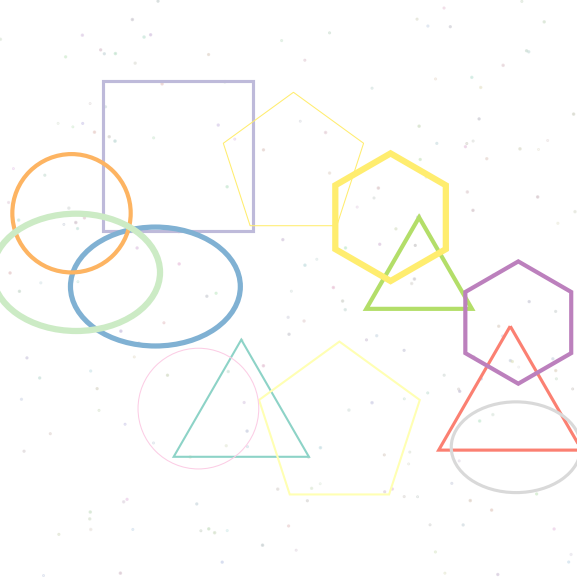[{"shape": "triangle", "thickness": 1, "radius": 0.68, "center": [0.418, 0.276]}, {"shape": "pentagon", "thickness": 1, "radius": 0.73, "center": [0.588, 0.261]}, {"shape": "square", "thickness": 1.5, "radius": 0.65, "center": [0.309, 0.729]}, {"shape": "triangle", "thickness": 1.5, "radius": 0.72, "center": [0.884, 0.291]}, {"shape": "oval", "thickness": 2.5, "radius": 0.74, "center": [0.269, 0.503]}, {"shape": "circle", "thickness": 2, "radius": 0.51, "center": [0.124, 0.63]}, {"shape": "triangle", "thickness": 2, "radius": 0.53, "center": [0.726, 0.517]}, {"shape": "circle", "thickness": 0.5, "radius": 0.52, "center": [0.344, 0.292]}, {"shape": "oval", "thickness": 1.5, "radius": 0.56, "center": [0.894, 0.225]}, {"shape": "hexagon", "thickness": 2, "radius": 0.53, "center": [0.897, 0.441]}, {"shape": "oval", "thickness": 3, "radius": 0.73, "center": [0.132, 0.528]}, {"shape": "pentagon", "thickness": 0.5, "radius": 0.64, "center": [0.508, 0.712]}, {"shape": "hexagon", "thickness": 3, "radius": 0.55, "center": [0.676, 0.623]}]